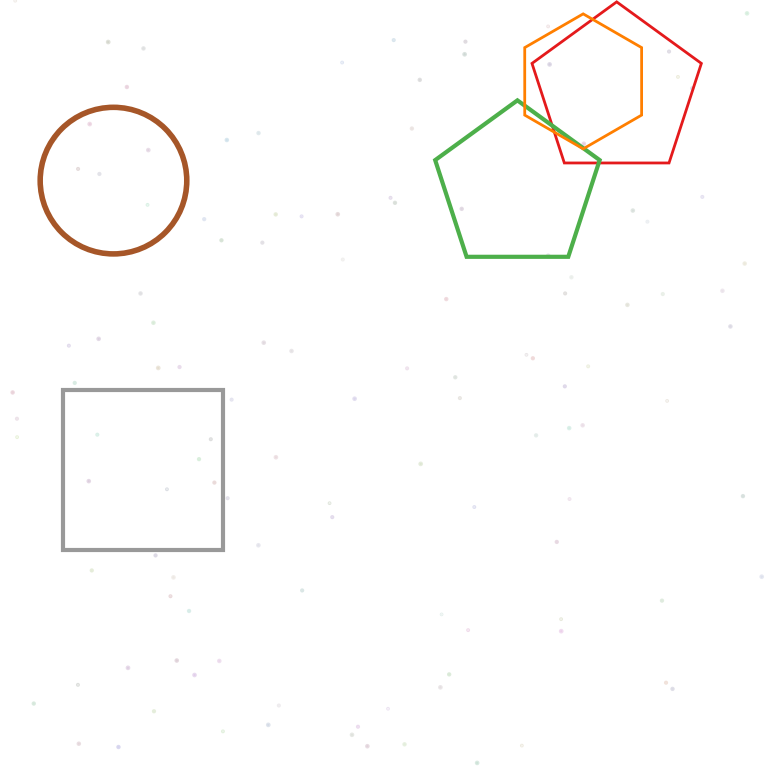[{"shape": "pentagon", "thickness": 1, "radius": 0.58, "center": [0.801, 0.882]}, {"shape": "pentagon", "thickness": 1.5, "radius": 0.56, "center": [0.672, 0.757]}, {"shape": "hexagon", "thickness": 1, "radius": 0.44, "center": [0.757, 0.894]}, {"shape": "circle", "thickness": 2, "radius": 0.48, "center": [0.147, 0.765]}, {"shape": "square", "thickness": 1.5, "radius": 0.52, "center": [0.185, 0.39]}]